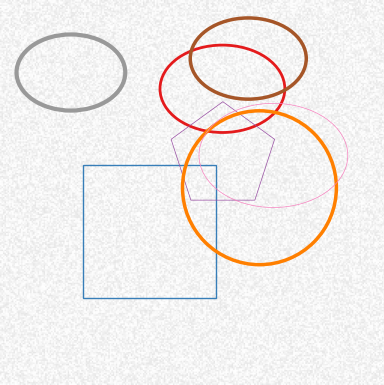[{"shape": "oval", "thickness": 2, "radius": 0.81, "center": [0.578, 0.769]}, {"shape": "square", "thickness": 1, "radius": 0.86, "center": [0.389, 0.399]}, {"shape": "pentagon", "thickness": 0.5, "radius": 0.71, "center": [0.579, 0.594]}, {"shape": "circle", "thickness": 2.5, "radius": 1.0, "center": [0.674, 0.512]}, {"shape": "oval", "thickness": 2.5, "radius": 0.75, "center": [0.645, 0.848]}, {"shape": "oval", "thickness": 0.5, "radius": 0.97, "center": [0.71, 0.596]}, {"shape": "oval", "thickness": 3, "radius": 0.71, "center": [0.184, 0.812]}]